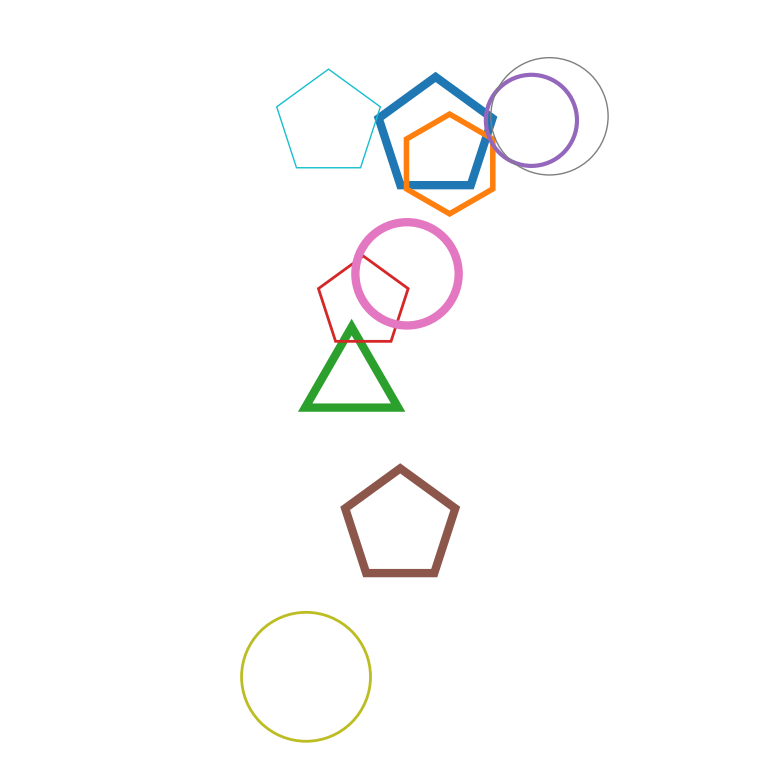[{"shape": "pentagon", "thickness": 3, "radius": 0.39, "center": [0.566, 0.822]}, {"shape": "hexagon", "thickness": 2, "radius": 0.32, "center": [0.584, 0.787]}, {"shape": "triangle", "thickness": 3, "radius": 0.35, "center": [0.457, 0.506]}, {"shape": "pentagon", "thickness": 1, "radius": 0.31, "center": [0.472, 0.606]}, {"shape": "circle", "thickness": 1.5, "radius": 0.3, "center": [0.69, 0.844]}, {"shape": "pentagon", "thickness": 3, "radius": 0.38, "center": [0.52, 0.317]}, {"shape": "circle", "thickness": 3, "radius": 0.34, "center": [0.529, 0.644]}, {"shape": "circle", "thickness": 0.5, "radius": 0.38, "center": [0.714, 0.849]}, {"shape": "circle", "thickness": 1, "radius": 0.42, "center": [0.397, 0.121]}, {"shape": "pentagon", "thickness": 0.5, "radius": 0.35, "center": [0.427, 0.839]}]